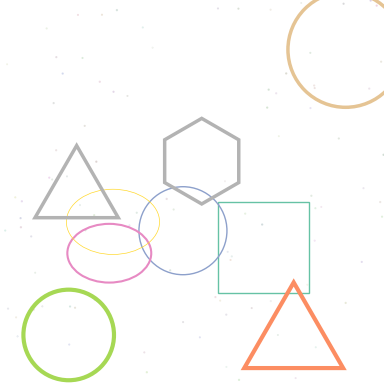[{"shape": "square", "thickness": 1, "radius": 0.59, "center": [0.684, 0.356]}, {"shape": "triangle", "thickness": 3, "radius": 0.74, "center": [0.763, 0.118]}, {"shape": "circle", "thickness": 1, "radius": 0.57, "center": [0.475, 0.401]}, {"shape": "oval", "thickness": 1.5, "radius": 0.54, "center": [0.284, 0.342]}, {"shape": "circle", "thickness": 3, "radius": 0.59, "center": [0.178, 0.13]}, {"shape": "oval", "thickness": 0.5, "radius": 0.61, "center": [0.293, 0.424]}, {"shape": "circle", "thickness": 2.5, "radius": 0.75, "center": [0.898, 0.871]}, {"shape": "triangle", "thickness": 2.5, "radius": 0.62, "center": [0.199, 0.497]}, {"shape": "hexagon", "thickness": 2.5, "radius": 0.56, "center": [0.524, 0.581]}]